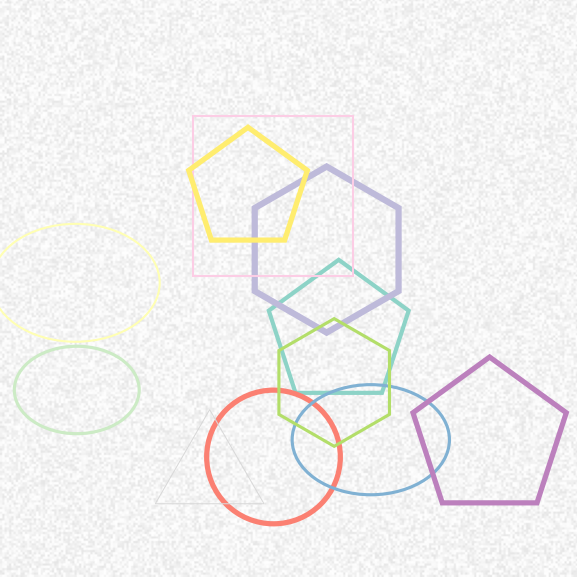[{"shape": "pentagon", "thickness": 2, "radius": 0.64, "center": [0.587, 0.422]}, {"shape": "oval", "thickness": 1, "radius": 0.73, "center": [0.131, 0.509]}, {"shape": "hexagon", "thickness": 3, "radius": 0.72, "center": [0.566, 0.567]}, {"shape": "circle", "thickness": 2.5, "radius": 0.58, "center": [0.474, 0.208]}, {"shape": "oval", "thickness": 1.5, "radius": 0.68, "center": [0.642, 0.238]}, {"shape": "hexagon", "thickness": 1.5, "radius": 0.55, "center": [0.579, 0.337]}, {"shape": "square", "thickness": 1, "radius": 0.69, "center": [0.473, 0.66]}, {"shape": "triangle", "thickness": 0.5, "radius": 0.54, "center": [0.363, 0.181]}, {"shape": "pentagon", "thickness": 2.5, "radius": 0.7, "center": [0.848, 0.241]}, {"shape": "oval", "thickness": 1.5, "radius": 0.54, "center": [0.133, 0.324]}, {"shape": "pentagon", "thickness": 2.5, "radius": 0.54, "center": [0.429, 0.671]}]